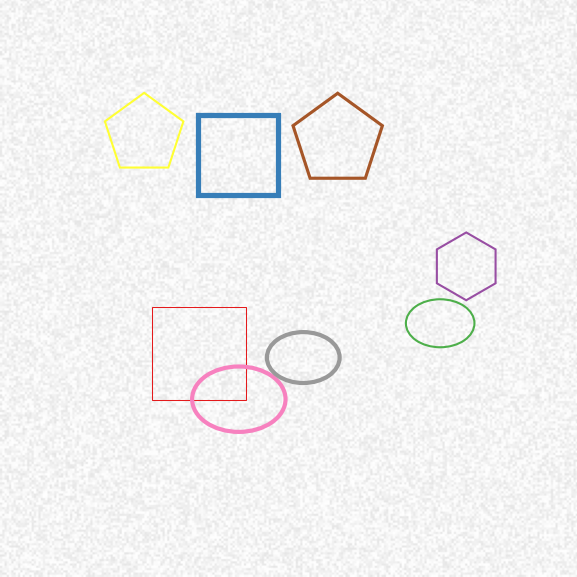[{"shape": "square", "thickness": 0.5, "radius": 0.4, "center": [0.345, 0.388]}, {"shape": "square", "thickness": 2.5, "radius": 0.35, "center": [0.412, 0.73]}, {"shape": "oval", "thickness": 1, "radius": 0.3, "center": [0.762, 0.439]}, {"shape": "hexagon", "thickness": 1, "radius": 0.29, "center": [0.807, 0.538]}, {"shape": "pentagon", "thickness": 1, "radius": 0.36, "center": [0.25, 0.767]}, {"shape": "pentagon", "thickness": 1.5, "radius": 0.41, "center": [0.585, 0.756]}, {"shape": "oval", "thickness": 2, "radius": 0.4, "center": [0.414, 0.308]}, {"shape": "oval", "thickness": 2, "radius": 0.31, "center": [0.525, 0.38]}]